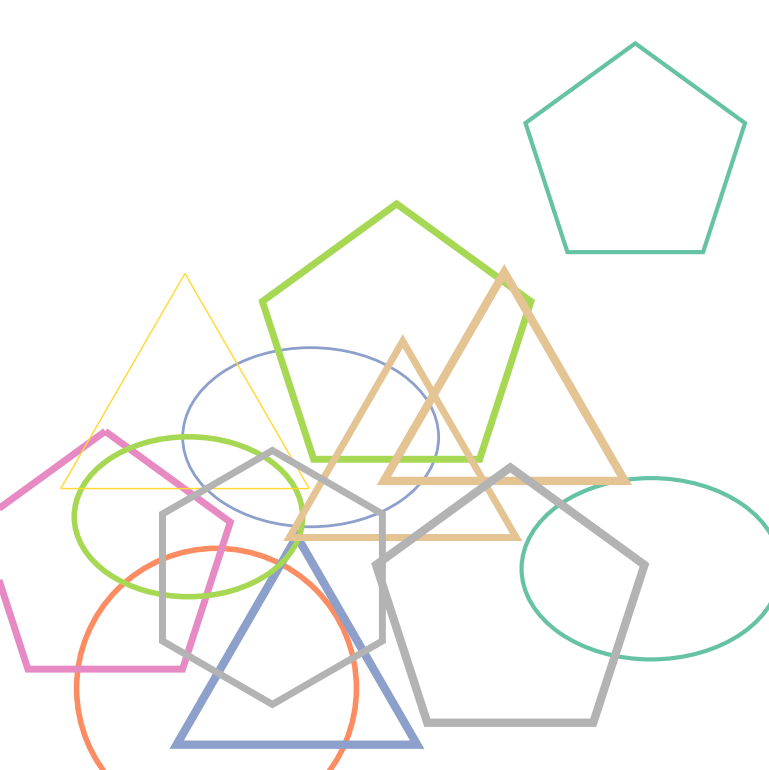[{"shape": "oval", "thickness": 1.5, "radius": 0.84, "center": [0.846, 0.261]}, {"shape": "pentagon", "thickness": 1.5, "radius": 0.75, "center": [0.825, 0.794]}, {"shape": "circle", "thickness": 2, "radius": 0.91, "center": [0.281, 0.106]}, {"shape": "triangle", "thickness": 3, "radius": 0.9, "center": [0.386, 0.123]}, {"shape": "oval", "thickness": 1, "radius": 0.83, "center": [0.403, 0.432]}, {"shape": "pentagon", "thickness": 2.5, "radius": 0.85, "center": [0.137, 0.269]}, {"shape": "pentagon", "thickness": 2.5, "radius": 0.92, "center": [0.515, 0.552]}, {"shape": "oval", "thickness": 2, "radius": 0.74, "center": [0.245, 0.329]}, {"shape": "triangle", "thickness": 0.5, "radius": 0.93, "center": [0.24, 0.459]}, {"shape": "triangle", "thickness": 3, "radius": 0.9, "center": [0.655, 0.466]}, {"shape": "triangle", "thickness": 2.5, "radius": 0.85, "center": [0.523, 0.387]}, {"shape": "hexagon", "thickness": 2.5, "radius": 0.82, "center": [0.354, 0.25]}, {"shape": "pentagon", "thickness": 3, "radius": 0.92, "center": [0.663, 0.21]}]